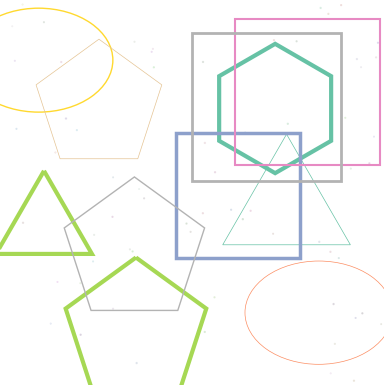[{"shape": "hexagon", "thickness": 3, "radius": 0.84, "center": [0.715, 0.718]}, {"shape": "triangle", "thickness": 0.5, "radius": 0.96, "center": [0.744, 0.46]}, {"shape": "oval", "thickness": 0.5, "radius": 0.96, "center": [0.828, 0.188]}, {"shape": "square", "thickness": 2.5, "radius": 0.81, "center": [0.618, 0.491]}, {"shape": "square", "thickness": 1.5, "radius": 0.94, "center": [0.799, 0.761]}, {"shape": "triangle", "thickness": 3, "radius": 0.72, "center": [0.114, 0.412]}, {"shape": "pentagon", "thickness": 3, "radius": 0.96, "center": [0.353, 0.139]}, {"shape": "oval", "thickness": 1, "radius": 0.96, "center": [0.1, 0.844]}, {"shape": "pentagon", "thickness": 0.5, "radius": 0.86, "center": [0.257, 0.727]}, {"shape": "square", "thickness": 2, "radius": 0.97, "center": [0.692, 0.722]}, {"shape": "pentagon", "thickness": 1, "radius": 0.96, "center": [0.349, 0.349]}]